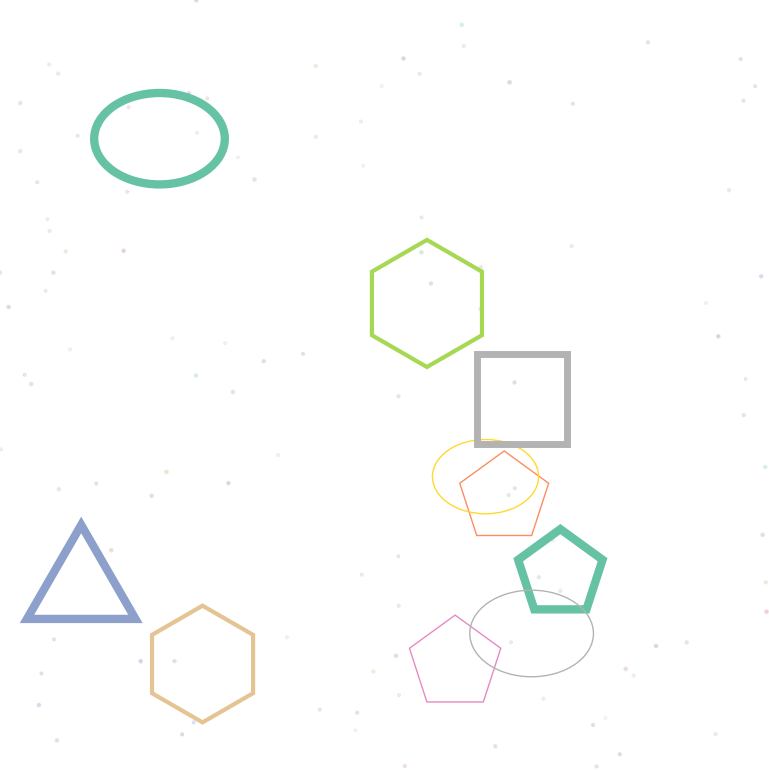[{"shape": "oval", "thickness": 3, "radius": 0.42, "center": [0.207, 0.82]}, {"shape": "pentagon", "thickness": 3, "radius": 0.29, "center": [0.728, 0.255]}, {"shape": "pentagon", "thickness": 0.5, "radius": 0.3, "center": [0.655, 0.354]}, {"shape": "triangle", "thickness": 3, "radius": 0.41, "center": [0.105, 0.237]}, {"shape": "pentagon", "thickness": 0.5, "radius": 0.31, "center": [0.591, 0.139]}, {"shape": "hexagon", "thickness": 1.5, "radius": 0.41, "center": [0.554, 0.606]}, {"shape": "oval", "thickness": 0.5, "radius": 0.34, "center": [0.631, 0.381]}, {"shape": "hexagon", "thickness": 1.5, "radius": 0.38, "center": [0.263, 0.138]}, {"shape": "square", "thickness": 2.5, "radius": 0.29, "center": [0.678, 0.482]}, {"shape": "oval", "thickness": 0.5, "radius": 0.4, "center": [0.69, 0.177]}]